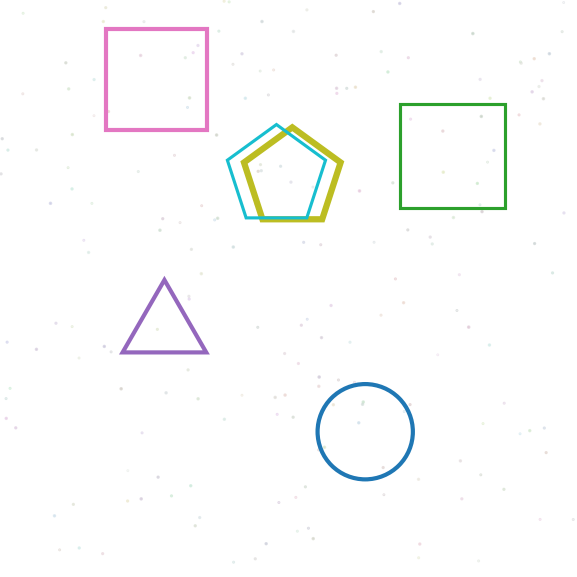[{"shape": "circle", "thickness": 2, "radius": 0.41, "center": [0.632, 0.252]}, {"shape": "square", "thickness": 1.5, "radius": 0.45, "center": [0.784, 0.729]}, {"shape": "triangle", "thickness": 2, "radius": 0.42, "center": [0.285, 0.431]}, {"shape": "square", "thickness": 2, "radius": 0.44, "center": [0.271, 0.861]}, {"shape": "pentagon", "thickness": 3, "radius": 0.44, "center": [0.506, 0.691]}, {"shape": "pentagon", "thickness": 1.5, "radius": 0.45, "center": [0.479, 0.694]}]